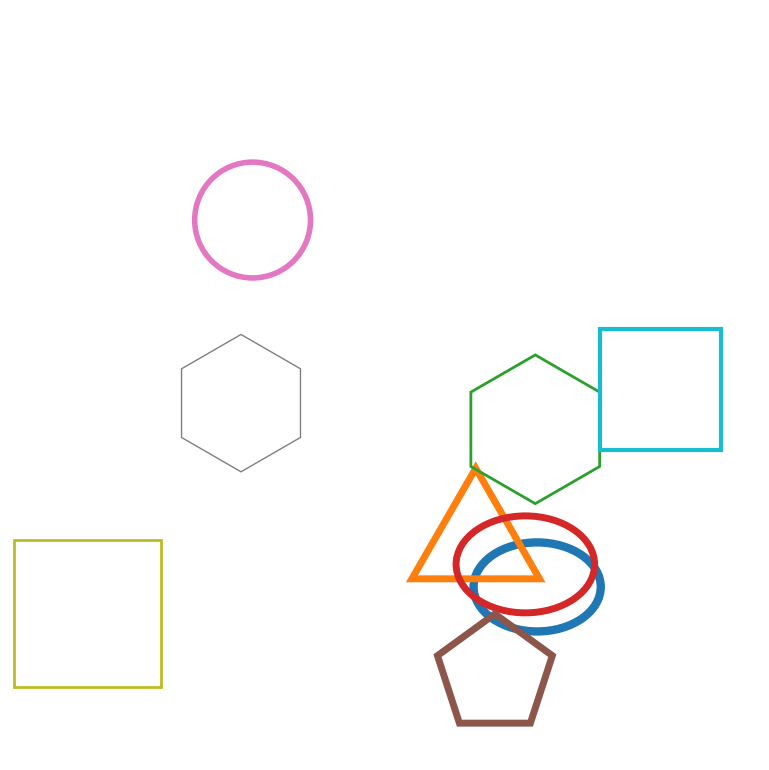[{"shape": "oval", "thickness": 3, "radius": 0.41, "center": [0.698, 0.238]}, {"shape": "triangle", "thickness": 2.5, "radius": 0.48, "center": [0.618, 0.296]}, {"shape": "hexagon", "thickness": 1, "radius": 0.48, "center": [0.695, 0.442]}, {"shape": "oval", "thickness": 2.5, "radius": 0.45, "center": [0.682, 0.267]}, {"shape": "pentagon", "thickness": 2.5, "radius": 0.39, "center": [0.643, 0.124]}, {"shape": "circle", "thickness": 2, "radius": 0.38, "center": [0.328, 0.714]}, {"shape": "hexagon", "thickness": 0.5, "radius": 0.45, "center": [0.313, 0.476]}, {"shape": "square", "thickness": 1, "radius": 0.48, "center": [0.114, 0.204]}, {"shape": "square", "thickness": 1.5, "radius": 0.39, "center": [0.858, 0.494]}]